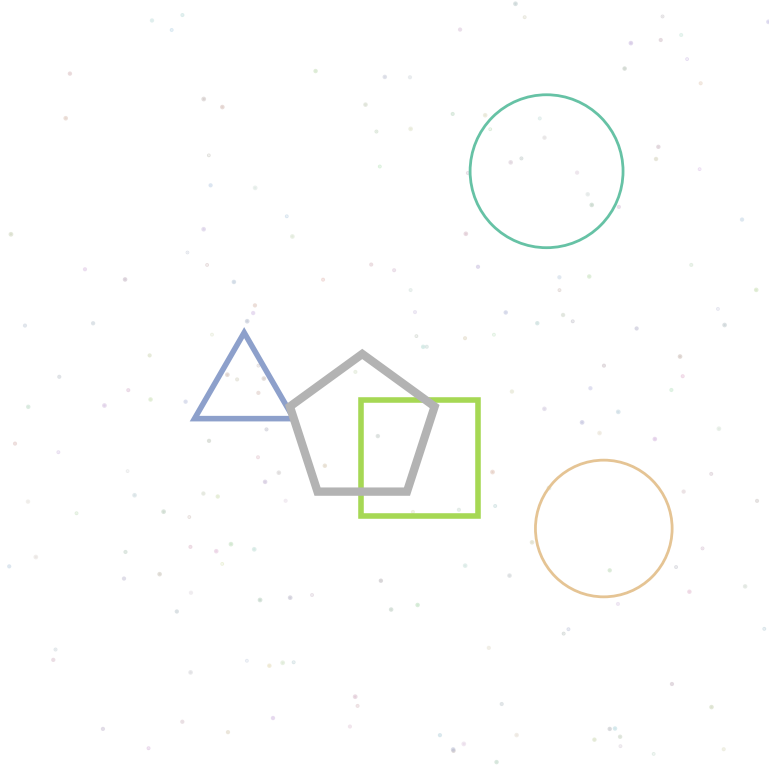[{"shape": "circle", "thickness": 1, "radius": 0.5, "center": [0.71, 0.778]}, {"shape": "triangle", "thickness": 2, "radius": 0.37, "center": [0.317, 0.494]}, {"shape": "square", "thickness": 2, "radius": 0.38, "center": [0.545, 0.405]}, {"shape": "circle", "thickness": 1, "radius": 0.44, "center": [0.784, 0.314]}, {"shape": "pentagon", "thickness": 3, "radius": 0.49, "center": [0.47, 0.441]}]